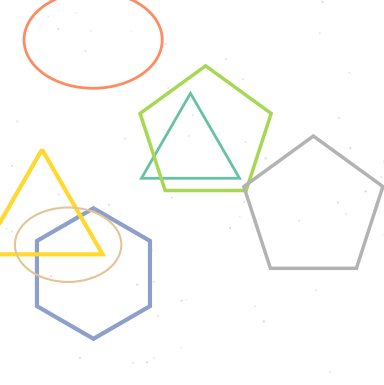[{"shape": "triangle", "thickness": 2, "radius": 0.74, "center": [0.495, 0.611]}, {"shape": "oval", "thickness": 2, "radius": 0.9, "center": [0.242, 0.896]}, {"shape": "hexagon", "thickness": 3, "radius": 0.85, "center": [0.243, 0.29]}, {"shape": "pentagon", "thickness": 2.5, "radius": 0.89, "center": [0.534, 0.65]}, {"shape": "triangle", "thickness": 3, "radius": 0.91, "center": [0.109, 0.43]}, {"shape": "oval", "thickness": 1.5, "radius": 0.69, "center": [0.177, 0.364]}, {"shape": "pentagon", "thickness": 2.5, "radius": 0.95, "center": [0.814, 0.457]}]